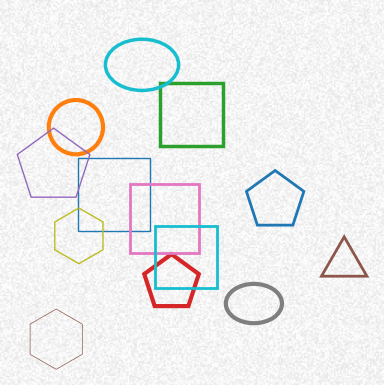[{"shape": "square", "thickness": 1, "radius": 0.47, "center": [0.296, 0.495]}, {"shape": "pentagon", "thickness": 2, "radius": 0.39, "center": [0.715, 0.479]}, {"shape": "circle", "thickness": 3, "radius": 0.35, "center": [0.197, 0.67]}, {"shape": "square", "thickness": 2.5, "radius": 0.41, "center": [0.499, 0.702]}, {"shape": "pentagon", "thickness": 3, "radius": 0.37, "center": [0.446, 0.265]}, {"shape": "pentagon", "thickness": 1, "radius": 0.5, "center": [0.139, 0.568]}, {"shape": "triangle", "thickness": 2, "radius": 0.34, "center": [0.894, 0.317]}, {"shape": "hexagon", "thickness": 0.5, "radius": 0.39, "center": [0.146, 0.119]}, {"shape": "square", "thickness": 2, "radius": 0.45, "center": [0.428, 0.434]}, {"shape": "oval", "thickness": 3, "radius": 0.36, "center": [0.659, 0.212]}, {"shape": "hexagon", "thickness": 1, "radius": 0.36, "center": [0.205, 0.387]}, {"shape": "square", "thickness": 2, "radius": 0.4, "center": [0.484, 0.332]}, {"shape": "oval", "thickness": 2.5, "radius": 0.48, "center": [0.369, 0.832]}]